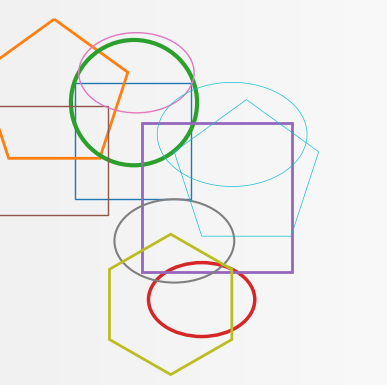[{"shape": "square", "thickness": 1, "radius": 0.75, "center": [0.343, 0.634]}, {"shape": "pentagon", "thickness": 2, "radius": 1.0, "center": [0.14, 0.75]}, {"shape": "circle", "thickness": 3, "radius": 0.81, "center": [0.346, 0.733]}, {"shape": "oval", "thickness": 2.5, "radius": 0.69, "center": [0.52, 0.222]}, {"shape": "square", "thickness": 2, "radius": 0.97, "center": [0.561, 0.486]}, {"shape": "square", "thickness": 1, "radius": 0.71, "center": [0.138, 0.584]}, {"shape": "oval", "thickness": 1, "radius": 0.74, "center": [0.352, 0.811]}, {"shape": "oval", "thickness": 1.5, "radius": 0.77, "center": [0.45, 0.374]}, {"shape": "hexagon", "thickness": 2, "radius": 0.91, "center": [0.44, 0.209]}, {"shape": "pentagon", "thickness": 0.5, "radius": 0.98, "center": [0.636, 0.545]}, {"shape": "oval", "thickness": 0.5, "radius": 0.97, "center": [0.599, 0.651]}]